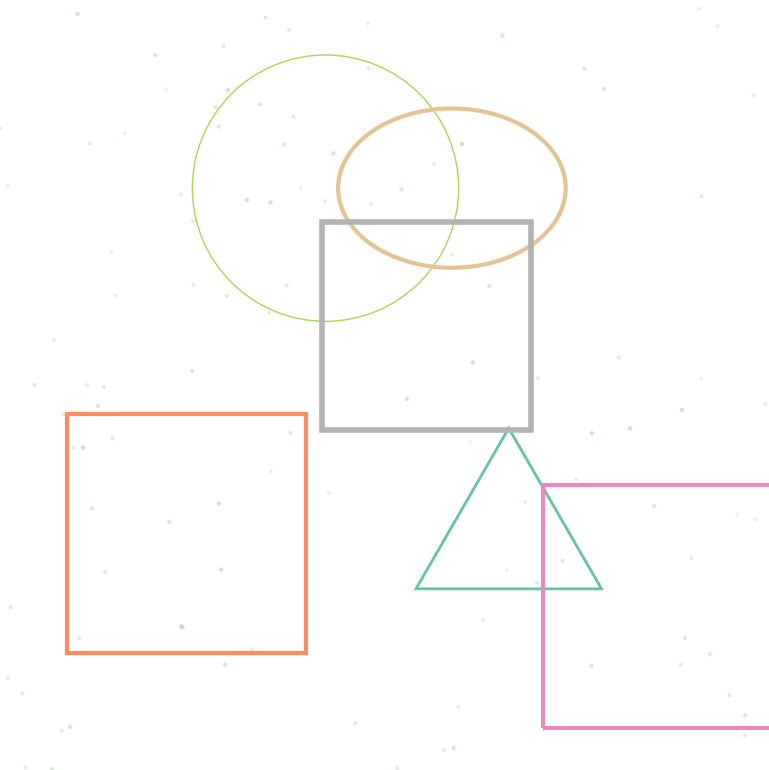[{"shape": "triangle", "thickness": 1, "radius": 0.7, "center": [0.661, 0.305]}, {"shape": "square", "thickness": 1.5, "radius": 0.78, "center": [0.242, 0.307]}, {"shape": "square", "thickness": 1.5, "radius": 0.79, "center": [0.863, 0.212]}, {"shape": "circle", "thickness": 0.5, "radius": 0.86, "center": [0.423, 0.756]}, {"shape": "oval", "thickness": 1.5, "radius": 0.74, "center": [0.587, 0.756]}, {"shape": "square", "thickness": 2, "radius": 0.68, "center": [0.554, 0.577]}]